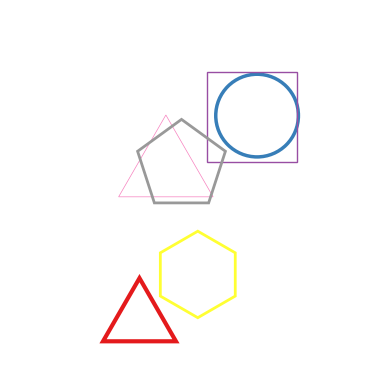[{"shape": "triangle", "thickness": 3, "radius": 0.55, "center": [0.362, 0.168]}, {"shape": "circle", "thickness": 2.5, "radius": 0.54, "center": [0.668, 0.7]}, {"shape": "square", "thickness": 1, "radius": 0.58, "center": [0.654, 0.697]}, {"shape": "hexagon", "thickness": 2, "radius": 0.56, "center": [0.514, 0.287]}, {"shape": "triangle", "thickness": 0.5, "radius": 0.71, "center": [0.431, 0.56]}, {"shape": "pentagon", "thickness": 2, "radius": 0.6, "center": [0.471, 0.57]}]